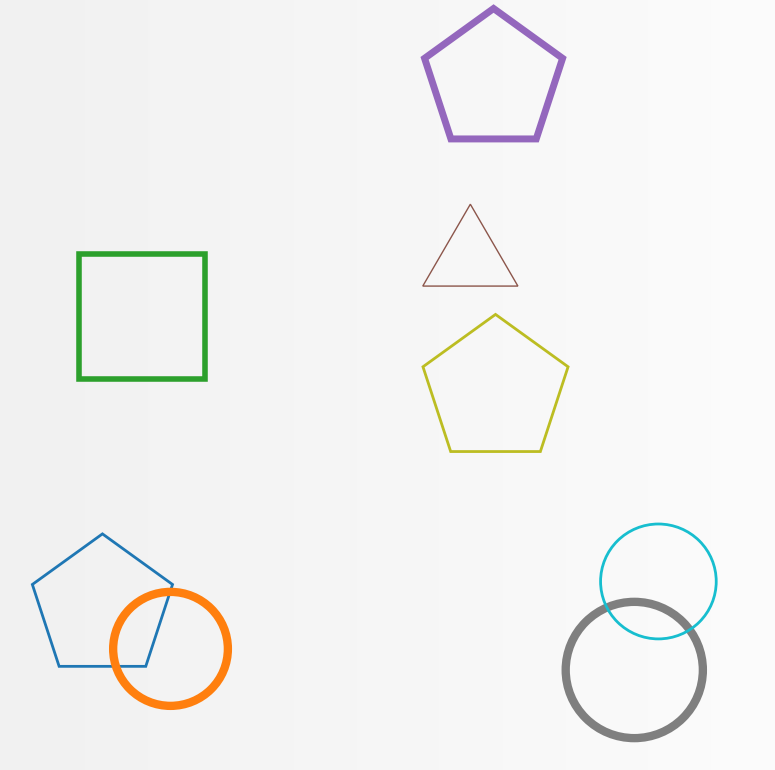[{"shape": "pentagon", "thickness": 1, "radius": 0.48, "center": [0.132, 0.212]}, {"shape": "circle", "thickness": 3, "radius": 0.37, "center": [0.22, 0.157]}, {"shape": "square", "thickness": 2, "radius": 0.41, "center": [0.183, 0.588]}, {"shape": "pentagon", "thickness": 2.5, "radius": 0.47, "center": [0.637, 0.895]}, {"shape": "triangle", "thickness": 0.5, "radius": 0.35, "center": [0.607, 0.664]}, {"shape": "circle", "thickness": 3, "radius": 0.44, "center": [0.818, 0.13]}, {"shape": "pentagon", "thickness": 1, "radius": 0.49, "center": [0.639, 0.493]}, {"shape": "circle", "thickness": 1, "radius": 0.37, "center": [0.85, 0.245]}]